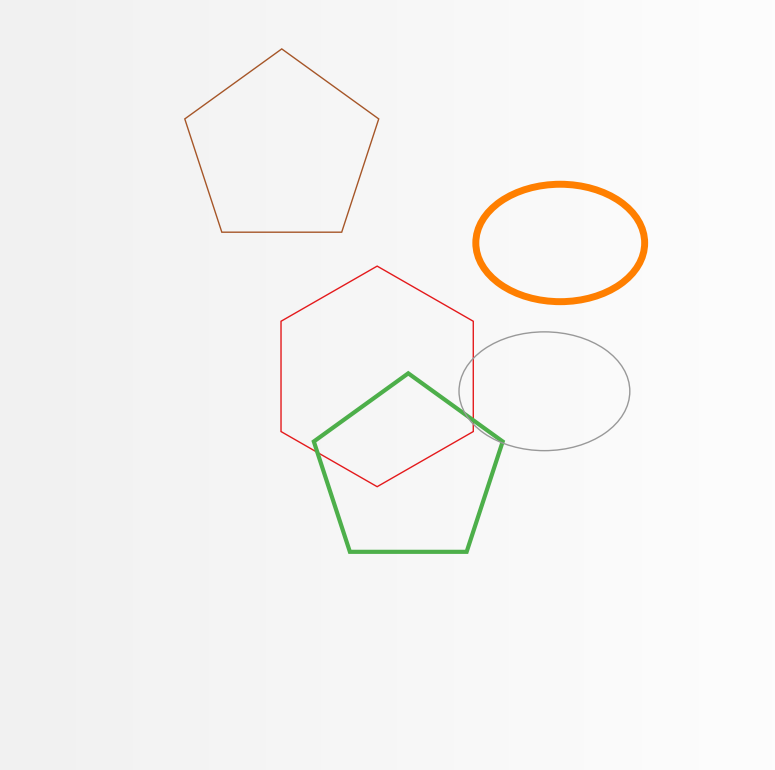[{"shape": "hexagon", "thickness": 0.5, "radius": 0.72, "center": [0.487, 0.511]}, {"shape": "pentagon", "thickness": 1.5, "radius": 0.64, "center": [0.527, 0.387]}, {"shape": "oval", "thickness": 2.5, "radius": 0.54, "center": [0.723, 0.684]}, {"shape": "pentagon", "thickness": 0.5, "radius": 0.66, "center": [0.364, 0.805]}, {"shape": "oval", "thickness": 0.5, "radius": 0.55, "center": [0.702, 0.492]}]